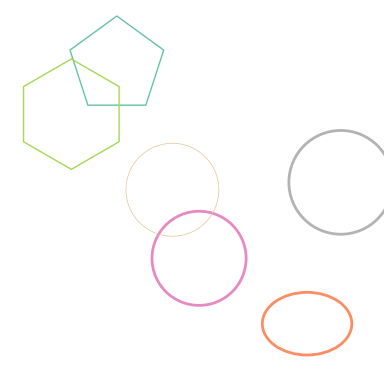[{"shape": "pentagon", "thickness": 1, "radius": 0.64, "center": [0.304, 0.83]}, {"shape": "oval", "thickness": 2, "radius": 0.58, "center": [0.798, 0.159]}, {"shape": "circle", "thickness": 2, "radius": 0.61, "center": [0.517, 0.329]}, {"shape": "hexagon", "thickness": 1, "radius": 0.72, "center": [0.185, 0.703]}, {"shape": "circle", "thickness": 0.5, "radius": 0.6, "center": [0.448, 0.507]}, {"shape": "circle", "thickness": 2, "radius": 0.67, "center": [0.885, 0.526]}]